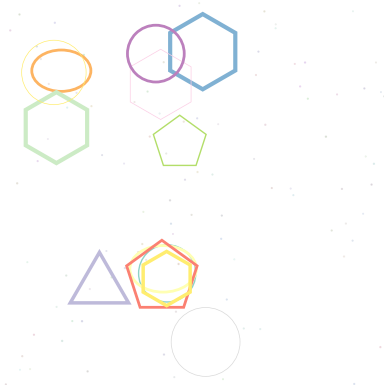[{"shape": "circle", "thickness": 1, "radius": 0.37, "center": [0.434, 0.29]}, {"shape": "oval", "thickness": 2, "radius": 0.43, "center": [0.424, 0.302]}, {"shape": "triangle", "thickness": 2.5, "radius": 0.44, "center": [0.258, 0.257]}, {"shape": "pentagon", "thickness": 2, "radius": 0.48, "center": [0.42, 0.28]}, {"shape": "hexagon", "thickness": 3, "radius": 0.49, "center": [0.527, 0.866]}, {"shape": "oval", "thickness": 2, "radius": 0.38, "center": [0.159, 0.816]}, {"shape": "pentagon", "thickness": 1, "radius": 0.36, "center": [0.467, 0.629]}, {"shape": "hexagon", "thickness": 0.5, "radius": 0.46, "center": [0.417, 0.781]}, {"shape": "circle", "thickness": 0.5, "radius": 0.45, "center": [0.534, 0.112]}, {"shape": "circle", "thickness": 2, "radius": 0.37, "center": [0.405, 0.861]}, {"shape": "hexagon", "thickness": 3, "radius": 0.46, "center": [0.147, 0.669]}, {"shape": "circle", "thickness": 0.5, "radius": 0.42, "center": [0.14, 0.812]}, {"shape": "hexagon", "thickness": 2.5, "radius": 0.35, "center": [0.433, 0.277]}]